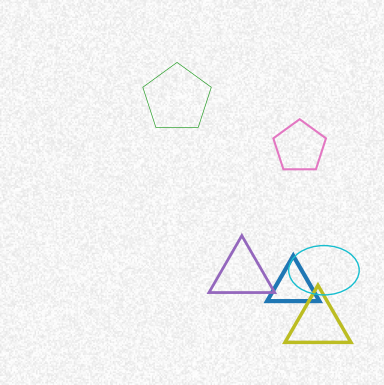[{"shape": "triangle", "thickness": 3, "radius": 0.39, "center": [0.762, 0.257]}, {"shape": "pentagon", "thickness": 0.5, "radius": 0.47, "center": [0.46, 0.744]}, {"shape": "triangle", "thickness": 2, "radius": 0.49, "center": [0.628, 0.289]}, {"shape": "pentagon", "thickness": 1.5, "radius": 0.36, "center": [0.778, 0.618]}, {"shape": "triangle", "thickness": 2.5, "radius": 0.49, "center": [0.826, 0.16]}, {"shape": "oval", "thickness": 1, "radius": 0.46, "center": [0.841, 0.298]}]